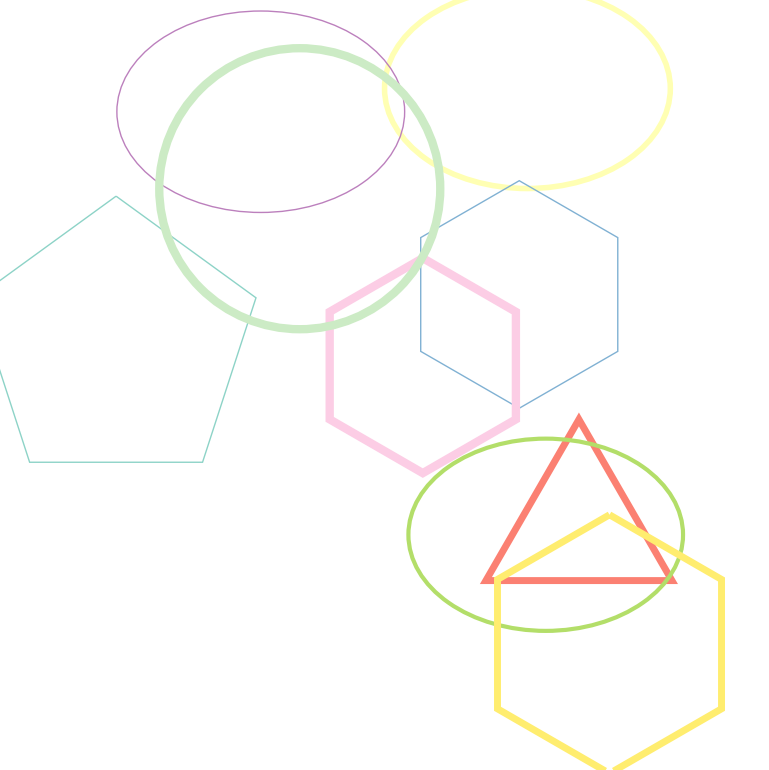[{"shape": "pentagon", "thickness": 0.5, "radius": 0.96, "center": [0.151, 0.554]}, {"shape": "oval", "thickness": 2, "radius": 0.93, "center": [0.685, 0.885]}, {"shape": "triangle", "thickness": 2.5, "radius": 0.7, "center": [0.752, 0.316]}, {"shape": "hexagon", "thickness": 0.5, "radius": 0.74, "center": [0.674, 0.618]}, {"shape": "oval", "thickness": 1.5, "radius": 0.89, "center": [0.709, 0.306]}, {"shape": "hexagon", "thickness": 3, "radius": 0.7, "center": [0.549, 0.525]}, {"shape": "oval", "thickness": 0.5, "radius": 0.93, "center": [0.339, 0.855]}, {"shape": "circle", "thickness": 3, "radius": 0.91, "center": [0.389, 0.755]}, {"shape": "hexagon", "thickness": 2.5, "radius": 0.84, "center": [0.792, 0.163]}]